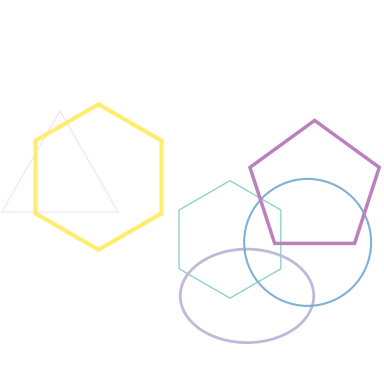[{"shape": "hexagon", "thickness": 1, "radius": 0.76, "center": [0.597, 0.378]}, {"shape": "oval", "thickness": 2, "radius": 0.87, "center": [0.642, 0.231]}, {"shape": "circle", "thickness": 1.5, "radius": 0.82, "center": [0.799, 0.37]}, {"shape": "triangle", "thickness": 0.5, "radius": 0.88, "center": [0.156, 0.537]}, {"shape": "pentagon", "thickness": 2.5, "radius": 0.88, "center": [0.817, 0.511]}, {"shape": "hexagon", "thickness": 3, "radius": 0.94, "center": [0.256, 0.54]}]